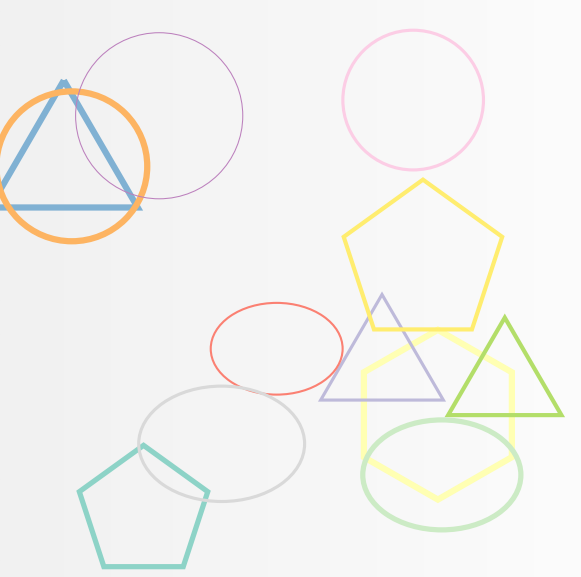[{"shape": "pentagon", "thickness": 2.5, "radius": 0.58, "center": [0.247, 0.112]}, {"shape": "hexagon", "thickness": 3, "radius": 0.73, "center": [0.753, 0.281]}, {"shape": "triangle", "thickness": 1.5, "radius": 0.61, "center": [0.657, 0.367]}, {"shape": "oval", "thickness": 1, "radius": 0.57, "center": [0.476, 0.395]}, {"shape": "triangle", "thickness": 3, "radius": 0.73, "center": [0.11, 0.713]}, {"shape": "circle", "thickness": 3, "radius": 0.65, "center": [0.124, 0.711]}, {"shape": "triangle", "thickness": 2, "radius": 0.56, "center": [0.868, 0.337]}, {"shape": "circle", "thickness": 1.5, "radius": 0.6, "center": [0.711, 0.826]}, {"shape": "oval", "thickness": 1.5, "radius": 0.71, "center": [0.381, 0.231]}, {"shape": "circle", "thickness": 0.5, "radius": 0.72, "center": [0.274, 0.799]}, {"shape": "oval", "thickness": 2.5, "radius": 0.68, "center": [0.76, 0.177]}, {"shape": "pentagon", "thickness": 2, "radius": 0.72, "center": [0.728, 0.545]}]